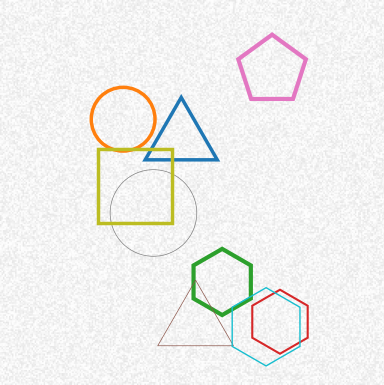[{"shape": "triangle", "thickness": 2.5, "radius": 0.54, "center": [0.471, 0.639]}, {"shape": "circle", "thickness": 2.5, "radius": 0.41, "center": [0.32, 0.69]}, {"shape": "hexagon", "thickness": 3, "radius": 0.43, "center": [0.577, 0.268]}, {"shape": "hexagon", "thickness": 1.5, "radius": 0.42, "center": [0.727, 0.164]}, {"shape": "triangle", "thickness": 0.5, "radius": 0.57, "center": [0.508, 0.159]}, {"shape": "pentagon", "thickness": 3, "radius": 0.46, "center": [0.707, 0.818]}, {"shape": "circle", "thickness": 0.5, "radius": 0.56, "center": [0.399, 0.447]}, {"shape": "square", "thickness": 2.5, "radius": 0.48, "center": [0.351, 0.517]}, {"shape": "hexagon", "thickness": 1, "radius": 0.51, "center": [0.691, 0.151]}]